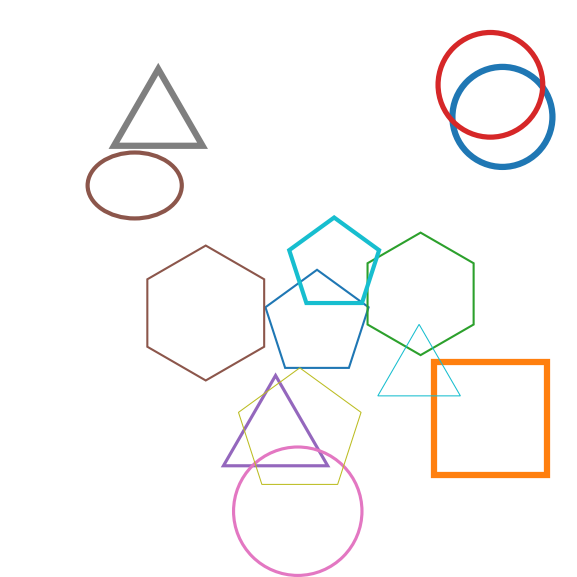[{"shape": "circle", "thickness": 3, "radius": 0.43, "center": [0.87, 0.797]}, {"shape": "pentagon", "thickness": 1, "radius": 0.47, "center": [0.549, 0.438]}, {"shape": "square", "thickness": 3, "radius": 0.49, "center": [0.85, 0.274]}, {"shape": "hexagon", "thickness": 1, "radius": 0.53, "center": [0.728, 0.49]}, {"shape": "circle", "thickness": 2.5, "radius": 0.45, "center": [0.849, 0.852]}, {"shape": "triangle", "thickness": 1.5, "radius": 0.52, "center": [0.477, 0.245]}, {"shape": "oval", "thickness": 2, "radius": 0.41, "center": [0.233, 0.678]}, {"shape": "hexagon", "thickness": 1, "radius": 0.58, "center": [0.356, 0.457]}, {"shape": "circle", "thickness": 1.5, "radius": 0.56, "center": [0.516, 0.114]}, {"shape": "triangle", "thickness": 3, "radius": 0.44, "center": [0.274, 0.791]}, {"shape": "pentagon", "thickness": 0.5, "radius": 0.56, "center": [0.519, 0.251]}, {"shape": "pentagon", "thickness": 2, "radius": 0.41, "center": [0.579, 0.541]}, {"shape": "triangle", "thickness": 0.5, "radius": 0.41, "center": [0.726, 0.355]}]